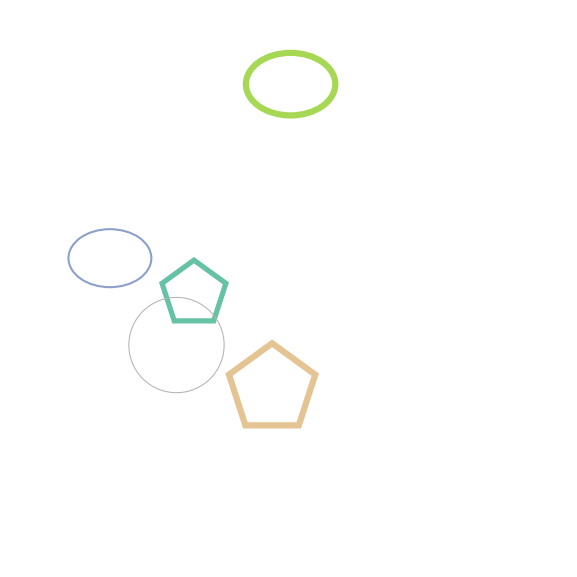[{"shape": "pentagon", "thickness": 2.5, "radius": 0.29, "center": [0.336, 0.491]}, {"shape": "oval", "thickness": 1, "radius": 0.36, "center": [0.19, 0.552]}, {"shape": "oval", "thickness": 3, "radius": 0.39, "center": [0.503, 0.853]}, {"shape": "pentagon", "thickness": 3, "radius": 0.39, "center": [0.471, 0.326]}, {"shape": "circle", "thickness": 0.5, "radius": 0.41, "center": [0.306, 0.402]}]